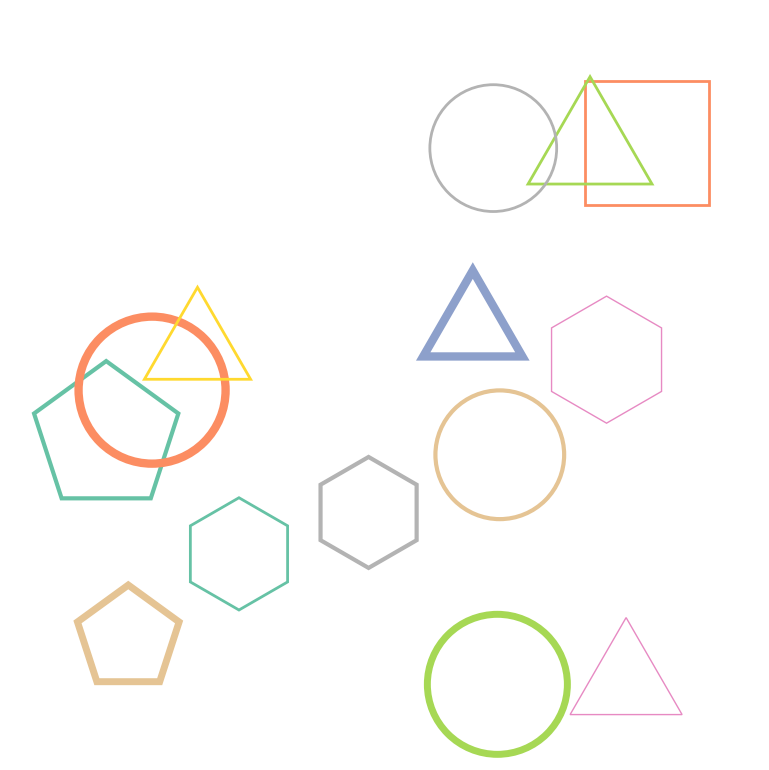[{"shape": "hexagon", "thickness": 1, "radius": 0.36, "center": [0.31, 0.281]}, {"shape": "pentagon", "thickness": 1.5, "radius": 0.49, "center": [0.138, 0.433]}, {"shape": "square", "thickness": 1, "radius": 0.4, "center": [0.84, 0.815]}, {"shape": "circle", "thickness": 3, "radius": 0.48, "center": [0.197, 0.493]}, {"shape": "triangle", "thickness": 3, "radius": 0.37, "center": [0.614, 0.574]}, {"shape": "hexagon", "thickness": 0.5, "radius": 0.41, "center": [0.788, 0.533]}, {"shape": "triangle", "thickness": 0.5, "radius": 0.42, "center": [0.813, 0.114]}, {"shape": "circle", "thickness": 2.5, "radius": 0.45, "center": [0.646, 0.111]}, {"shape": "triangle", "thickness": 1, "radius": 0.46, "center": [0.766, 0.807]}, {"shape": "triangle", "thickness": 1, "radius": 0.4, "center": [0.256, 0.547]}, {"shape": "circle", "thickness": 1.5, "radius": 0.42, "center": [0.649, 0.409]}, {"shape": "pentagon", "thickness": 2.5, "radius": 0.35, "center": [0.167, 0.171]}, {"shape": "hexagon", "thickness": 1.5, "radius": 0.36, "center": [0.479, 0.334]}, {"shape": "circle", "thickness": 1, "radius": 0.41, "center": [0.641, 0.808]}]